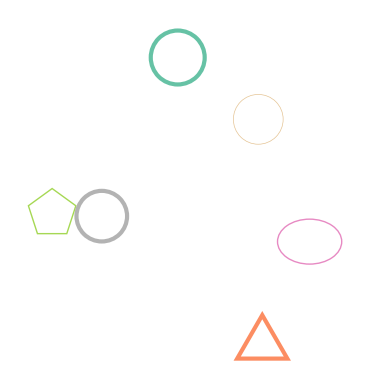[{"shape": "circle", "thickness": 3, "radius": 0.35, "center": [0.462, 0.851]}, {"shape": "triangle", "thickness": 3, "radius": 0.38, "center": [0.681, 0.106]}, {"shape": "oval", "thickness": 1, "radius": 0.42, "center": [0.804, 0.372]}, {"shape": "pentagon", "thickness": 1, "radius": 0.32, "center": [0.135, 0.446]}, {"shape": "circle", "thickness": 0.5, "radius": 0.32, "center": [0.671, 0.69]}, {"shape": "circle", "thickness": 3, "radius": 0.33, "center": [0.264, 0.439]}]